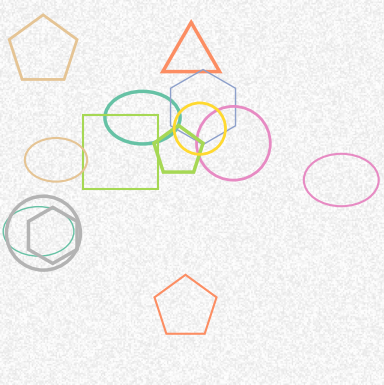[{"shape": "oval", "thickness": 1, "radius": 0.46, "center": [0.1, 0.399]}, {"shape": "oval", "thickness": 2.5, "radius": 0.49, "center": [0.37, 0.694]}, {"shape": "triangle", "thickness": 2.5, "radius": 0.43, "center": [0.497, 0.857]}, {"shape": "pentagon", "thickness": 1.5, "radius": 0.42, "center": [0.482, 0.202]}, {"shape": "hexagon", "thickness": 1, "radius": 0.49, "center": [0.527, 0.722]}, {"shape": "circle", "thickness": 2, "radius": 0.48, "center": [0.606, 0.628]}, {"shape": "oval", "thickness": 1.5, "radius": 0.49, "center": [0.886, 0.532]}, {"shape": "square", "thickness": 1.5, "radius": 0.48, "center": [0.313, 0.605]}, {"shape": "pentagon", "thickness": 2.5, "radius": 0.34, "center": [0.464, 0.607]}, {"shape": "circle", "thickness": 2, "radius": 0.33, "center": [0.519, 0.666]}, {"shape": "pentagon", "thickness": 2, "radius": 0.46, "center": [0.112, 0.869]}, {"shape": "oval", "thickness": 1.5, "radius": 0.4, "center": [0.145, 0.585]}, {"shape": "hexagon", "thickness": 2.5, "radius": 0.36, "center": [0.137, 0.389]}, {"shape": "circle", "thickness": 2.5, "radius": 0.48, "center": [0.113, 0.394]}]